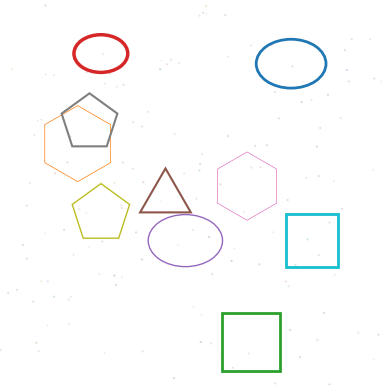[{"shape": "oval", "thickness": 2, "radius": 0.45, "center": [0.756, 0.835]}, {"shape": "hexagon", "thickness": 0.5, "radius": 0.49, "center": [0.202, 0.627]}, {"shape": "square", "thickness": 2, "radius": 0.38, "center": [0.652, 0.111]}, {"shape": "oval", "thickness": 2.5, "radius": 0.35, "center": [0.262, 0.861]}, {"shape": "oval", "thickness": 1, "radius": 0.48, "center": [0.481, 0.375]}, {"shape": "triangle", "thickness": 1.5, "radius": 0.38, "center": [0.43, 0.486]}, {"shape": "hexagon", "thickness": 0.5, "radius": 0.44, "center": [0.642, 0.517]}, {"shape": "pentagon", "thickness": 1.5, "radius": 0.38, "center": [0.232, 0.681]}, {"shape": "pentagon", "thickness": 1, "radius": 0.39, "center": [0.262, 0.445]}, {"shape": "square", "thickness": 2, "radius": 0.34, "center": [0.81, 0.375]}]